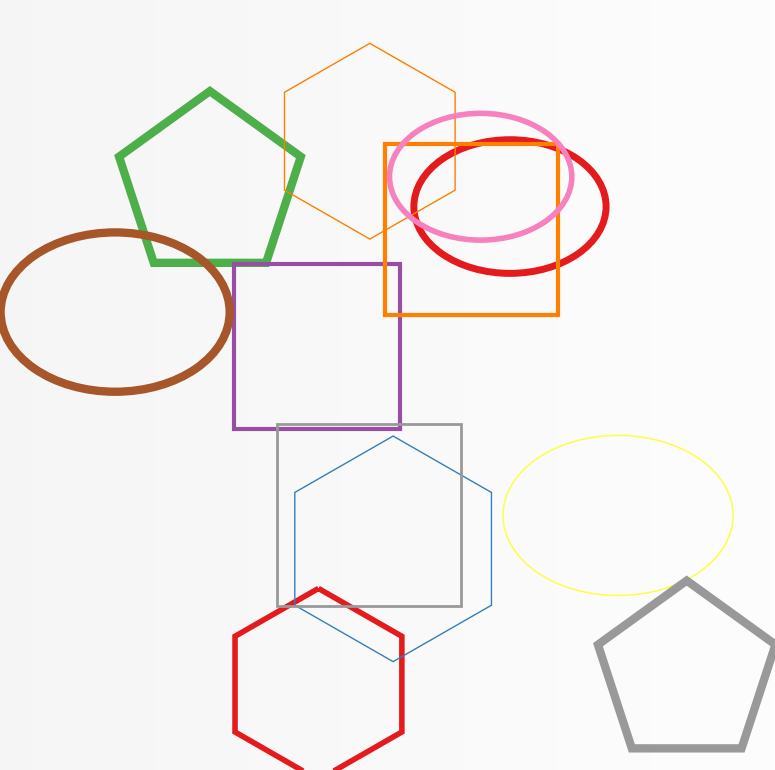[{"shape": "hexagon", "thickness": 2, "radius": 0.62, "center": [0.411, 0.112]}, {"shape": "oval", "thickness": 2.5, "radius": 0.62, "center": [0.658, 0.732]}, {"shape": "hexagon", "thickness": 0.5, "radius": 0.73, "center": [0.507, 0.287]}, {"shape": "pentagon", "thickness": 3, "radius": 0.62, "center": [0.271, 0.758]}, {"shape": "square", "thickness": 1.5, "radius": 0.54, "center": [0.409, 0.549]}, {"shape": "hexagon", "thickness": 0.5, "radius": 0.64, "center": [0.477, 0.817]}, {"shape": "square", "thickness": 1.5, "radius": 0.56, "center": [0.609, 0.702]}, {"shape": "oval", "thickness": 0.5, "radius": 0.74, "center": [0.797, 0.331]}, {"shape": "oval", "thickness": 3, "radius": 0.74, "center": [0.149, 0.595]}, {"shape": "oval", "thickness": 2, "radius": 0.59, "center": [0.62, 0.77]}, {"shape": "square", "thickness": 1, "radius": 0.59, "center": [0.476, 0.331]}, {"shape": "pentagon", "thickness": 3, "radius": 0.6, "center": [0.886, 0.126]}]